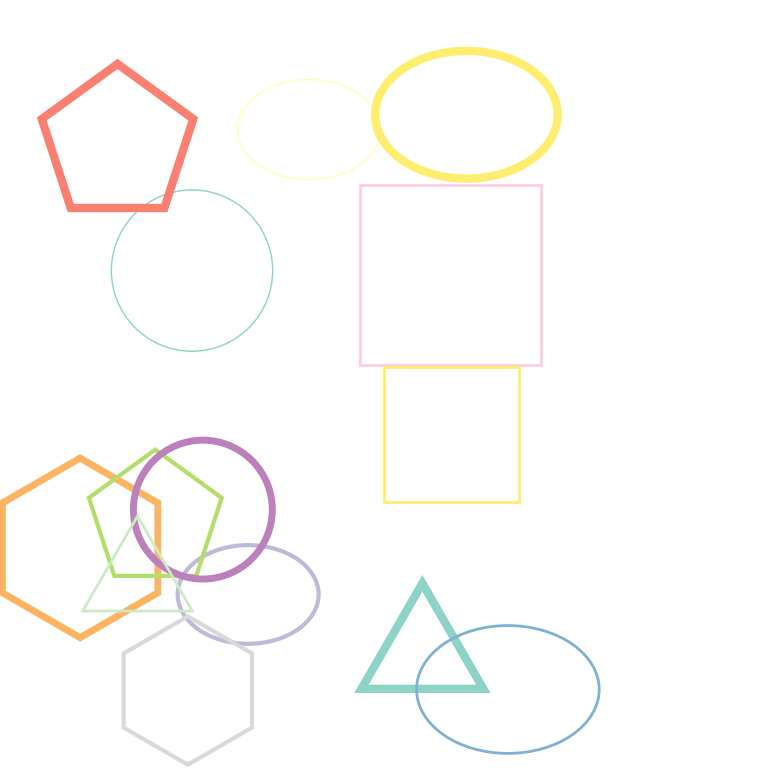[{"shape": "triangle", "thickness": 3, "radius": 0.46, "center": [0.549, 0.151]}, {"shape": "circle", "thickness": 0.5, "radius": 0.52, "center": [0.249, 0.649]}, {"shape": "oval", "thickness": 0.5, "radius": 0.46, "center": [0.402, 0.832]}, {"shape": "oval", "thickness": 1.5, "radius": 0.46, "center": [0.322, 0.228]}, {"shape": "pentagon", "thickness": 3, "radius": 0.52, "center": [0.153, 0.814]}, {"shape": "oval", "thickness": 1, "radius": 0.59, "center": [0.66, 0.105]}, {"shape": "hexagon", "thickness": 2.5, "radius": 0.58, "center": [0.104, 0.288]}, {"shape": "pentagon", "thickness": 1.5, "radius": 0.45, "center": [0.202, 0.325]}, {"shape": "square", "thickness": 1, "radius": 0.59, "center": [0.585, 0.643]}, {"shape": "hexagon", "thickness": 1.5, "radius": 0.48, "center": [0.244, 0.103]}, {"shape": "circle", "thickness": 2.5, "radius": 0.45, "center": [0.263, 0.338]}, {"shape": "triangle", "thickness": 1, "radius": 0.41, "center": [0.179, 0.248]}, {"shape": "oval", "thickness": 3, "radius": 0.59, "center": [0.606, 0.851]}, {"shape": "square", "thickness": 1, "radius": 0.44, "center": [0.586, 0.436]}]